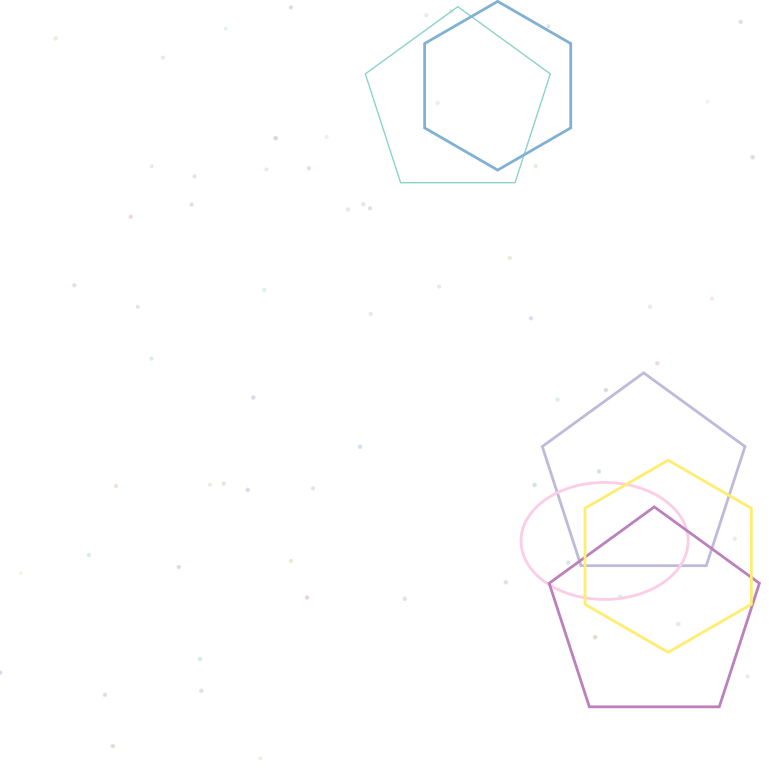[{"shape": "pentagon", "thickness": 0.5, "radius": 0.63, "center": [0.595, 0.865]}, {"shape": "pentagon", "thickness": 1, "radius": 0.69, "center": [0.836, 0.377]}, {"shape": "hexagon", "thickness": 1, "radius": 0.55, "center": [0.646, 0.889]}, {"shape": "oval", "thickness": 1, "radius": 0.54, "center": [0.785, 0.297]}, {"shape": "pentagon", "thickness": 1, "radius": 0.72, "center": [0.85, 0.198]}, {"shape": "hexagon", "thickness": 1, "radius": 0.62, "center": [0.868, 0.278]}]